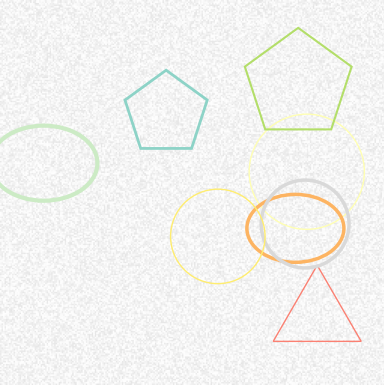[{"shape": "pentagon", "thickness": 2, "radius": 0.56, "center": [0.431, 0.705]}, {"shape": "circle", "thickness": 1, "radius": 0.75, "center": [0.797, 0.554]}, {"shape": "triangle", "thickness": 1, "radius": 0.66, "center": [0.824, 0.179]}, {"shape": "oval", "thickness": 2.5, "radius": 0.63, "center": [0.767, 0.407]}, {"shape": "pentagon", "thickness": 1.5, "radius": 0.73, "center": [0.775, 0.782]}, {"shape": "circle", "thickness": 2.5, "radius": 0.57, "center": [0.792, 0.418]}, {"shape": "oval", "thickness": 3, "radius": 0.7, "center": [0.114, 0.576]}, {"shape": "circle", "thickness": 1, "radius": 0.61, "center": [0.566, 0.386]}]